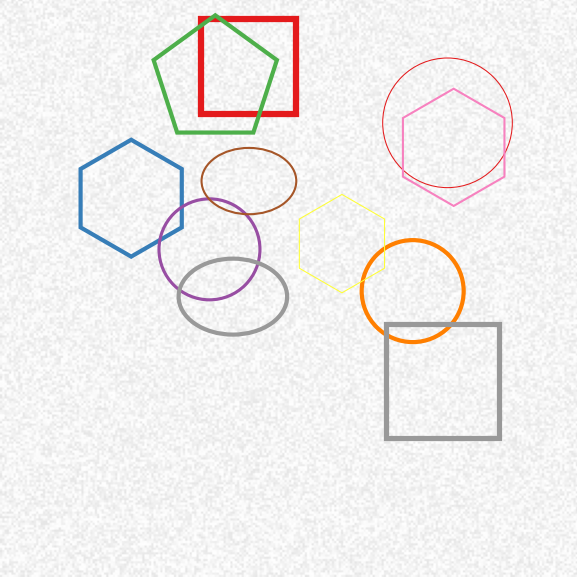[{"shape": "circle", "thickness": 0.5, "radius": 0.56, "center": [0.775, 0.786]}, {"shape": "square", "thickness": 3, "radius": 0.41, "center": [0.43, 0.884]}, {"shape": "hexagon", "thickness": 2, "radius": 0.51, "center": [0.227, 0.656]}, {"shape": "pentagon", "thickness": 2, "radius": 0.56, "center": [0.373, 0.86]}, {"shape": "circle", "thickness": 1.5, "radius": 0.44, "center": [0.363, 0.567]}, {"shape": "circle", "thickness": 2, "radius": 0.44, "center": [0.715, 0.495]}, {"shape": "hexagon", "thickness": 0.5, "radius": 0.43, "center": [0.592, 0.577]}, {"shape": "oval", "thickness": 1, "radius": 0.41, "center": [0.431, 0.686]}, {"shape": "hexagon", "thickness": 1, "radius": 0.51, "center": [0.786, 0.744]}, {"shape": "square", "thickness": 2.5, "radius": 0.49, "center": [0.766, 0.339]}, {"shape": "oval", "thickness": 2, "radius": 0.47, "center": [0.403, 0.486]}]